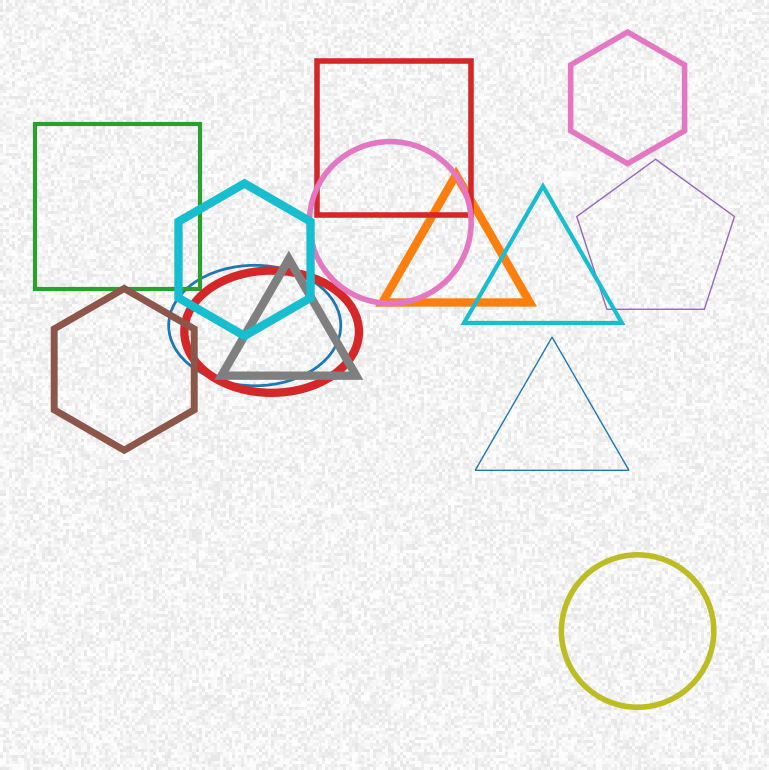[{"shape": "triangle", "thickness": 0.5, "radius": 0.58, "center": [0.717, 0.447]}, {"shape": "oval", "thickness": 1, "radius": 0.56, "center": [0.331, 0.577]}, {"shape": "triangle", "thickness": 3, "radius": 0.55, "center": [0.592, 0.662]}, {"shape": "square", "thickness": 1.5, "radius": 0.54, "center": [0.152, 0.732]}, {"shape": "square", "thickness": 2, "radius": 0.5, "center": [0.512, 0.821]}, {"shape": "oval", "thickness": 3, "radius": 0.57, "center": [0.353, 0.569]}, {"shape": "pentagon", "thickness": 0.5, "radius": 0.54, "center": [0.851, 0.685]}, {"shape": "hexagon", "thickness": 2.5, "radius": 0.53, "center": [0.161, 0.52]}, {"shape": "circle", "thickness": 2, "radius": 0.53, "center": [0.507, 0.711]}, {"shape": "hexagon", "thickness": 2, "radius": 0.43, "center": [0.815, 0.873]}, {"shape": "triangle", "thickness": 3, "radius": 0.5, "center": [0.375, 0.563]}, {"shape": "circle", "thickness": 2, "radius": 0.49, "center": [0.828, 0.18]}, {"shape": "hexagon", "thickness": 3, "radius": 0.5, "center": [0.318, 0.663]}, {"shape": "triangle", "thickness": 1.5, "radius": 0.59, "center": [0.705, 0.64]}]